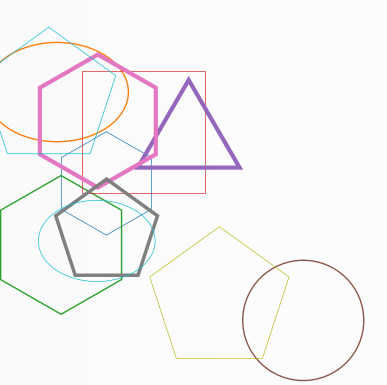[{"shape": "hexagon", "thickness": 0.5, "radius": 0.67, "center": [0.274, 0.524]}, {"shape": "oval", "thickness": 1, "radius": 0.92, "center": [0.147, 0.761]}, {"shape": "hexagon", "thickness": 1, "radius": 0.9, "center": [0.158, 0.364]}, {"shape": "square", "thickness": 0.5, "radius": 0.79, "center": [0.371, 0.656]}, {"shape": "triangle", "thickness": 3, "radius": 0.76, "center": [0.487, 0.641]}, {"shape": "circle", "thickness": 1, "radius": 0.78, "center": [0.783, 0.168]}, {"shape": "hexagon", "thickness": 3, "radius": 0.86, "center": [0.252, 0.686]}, {"shape": "pentagon", "thickness": 2.5, "radius": 0.69, "center": [0.275, 0.397]}, {"shape": "pentagon", "thickness": 0.5, "radius": 0.94, "center": [0.566, 0.222]}, {"shape": "pentagon", "thickness": 0.5, "radius": 0.91, "center": [0.126, 0.748]}, {"shape": "oval", "thickness": 0.5, "radius": 0.75, "center": [0.25, 0.374]}]